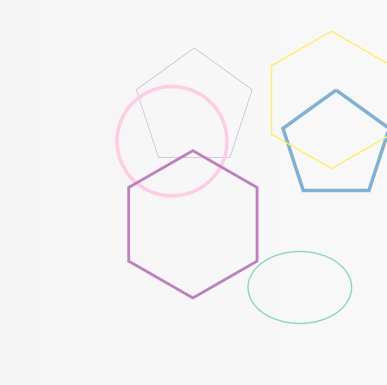[{"shape": "oval", "thickness": 1, "radius": 0.67, "center": [0.774, 0.253]}, {"shape": "pentagon", "thickness": 0.5, "radius": 0.79, "center": [0.501, 0.718]}, {"shape": "pentagon", "thickness": 2.5, "radius": 0.72, "center": [0.867, 0.622]}, {"shape": "circle", "thickness": 2.5, "radius": 0.71, "center": [0.444, 0.633]}, {"shape": "hexagon", "thickness": 2, "radius": 0.96, "center": [0.498, 0.417]}, {"shape": "hexagon", "thickness": 1, "radius": 0.89, "center": [0.855, 0.741]}]